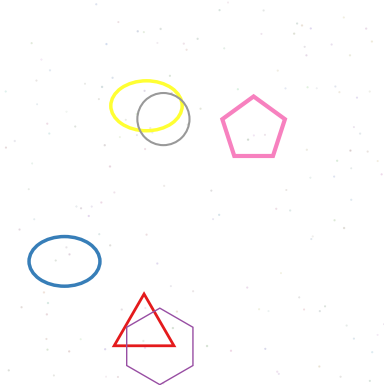[{"shape": "triangle", "thickness": 2, "radius": 0.45, "center": [0.374, 0.147]}, {"shape": "oval", "thickness": 2.5, "radius": 0.46, "center": [0.167, 0.321]}, {"shape": "hexagon", "thickness": 1, "radius": 0.5, "center": [0.415, 0.1]}, {"shape": "oval", "thickness": 2.5, "radius": 0.46, "center": [0.38, 0.725]}, {"shape": "pentagon", "thickness": 3, "radius": 0.43, "center": [0.659, 0.664]}, {"shape": "circle", "thickness": 1.5, "radius": 0.34, "center": [0.424, 0.691]}]